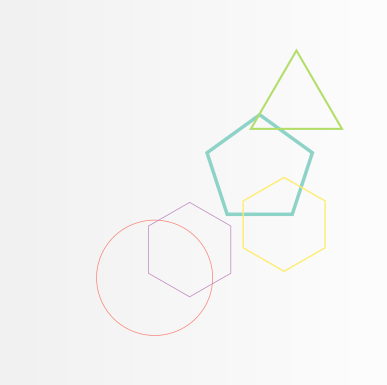[{"shape": "pentagon", "thickness": 2.5, "radius": 0.71, "center": [0.67, 0.559]}, {"shape": "circle", "thickness": 0.5, "radius": 0.75, "center": [0.399, 0.278]}, {"shape": "triangle", "thickness": 1.5, "radius": 0.68, "center": [0.765, 0.733]}, {"shape": "hexagon", "thickness": 0.5, "radius": 0.61, "center": [0.489, 0.352]}, {"shape": "hexagon", "thickness": 1, "radius": 0.61, "center": [0.733, 0.417]}]